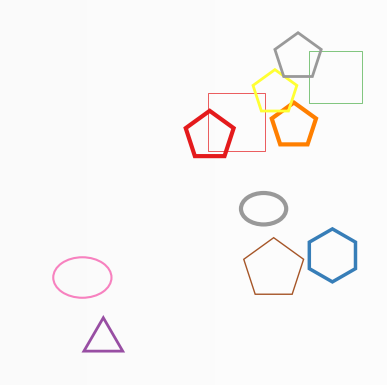[{"shape": "pentagon", "thickness": 3, "radius": 0.33, "center": [0.541, 0.647]}, {"shape": "square", "thickness": 0.5, "radius": 0.37, "center": [0.611, 0.683]}, {"shape": "hexagon", "thickness": 2.5, "radius": 0.34, "center": [0.858, 0.337]}, {"shape": "square", "thickness": 0.5, "radius": 0.34, "center": [0.866, 0.8]}, {"shape": "triangle", "thickness": 2, "radius": 0.29, "center": [0.267, 0.117]}, {"shape": "pentagon", "thickness": 3, "radius": 0.3, "center": [0.758, 0.674]}, {"shape": "pentagon", "thickness": 2, "radius": 0.3, "center": [0.709, 0.76]}, {"shape": "pentagon", "thickness": 1, "radius": 0.41, "center": [0.706, 0.301]}, {"shape": "oval", "thickness": 1.5, "radius": 0.38, "center": [0.213, 0.279]}, {"shape": "oval", "thickness": 3, "radius": 0.29, "center": [0.68, 0.458]}, {"shape": "pentagon", "thickness": 2, "radius": 0.31, "center": [0.769, 0.852]}]